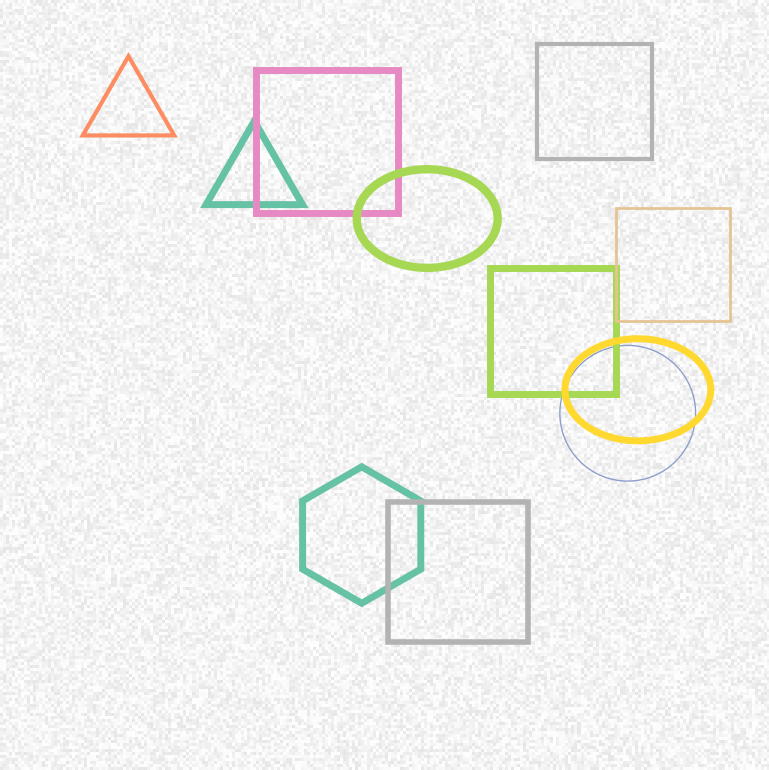[{"shape": "triangle", "thickness": 2.5, "radius": 0.36, "center": [0.33, 0.77]}, {"shape": "hexagon", "thickness": 2.5, "radius": 0.44, "center": [0.47, 0.305]}, {"shape": "triangle", "thickness": 1.5, "radius": 0.34, "center": [0.167, 0.858]}, {"shape": "circle", "thickness": 0.5, "radius": 0.44, "center": [0.815, 0.463]}, {"shape": "square", "thickness": 2.5, "radius": 0.46, "center": [0.425, 0.816]}, {"shape": "oval", "thickness": 3, "radius": 0.46, "center": [0.555, 0.716]}, {"shape": "square", "thickness": 2.5, "radius": 0.41, "center": [0.718, 0.57]}, {"shape": "oval", "thickness": 2.5, "radius": 0.47, "center": [0.828, 0.494]}, {"shape": "square", "thickness": 1, "radius": 0.37, "center": [0.874, 0.657]}, {"shape": "square", "thickness": 1.5, "radius": 0.37, "center": [0.772, 0.868]}, {"shape": "square", "thickness": 2, "radius": 0.45, "center": [0.595, 0.257]}]